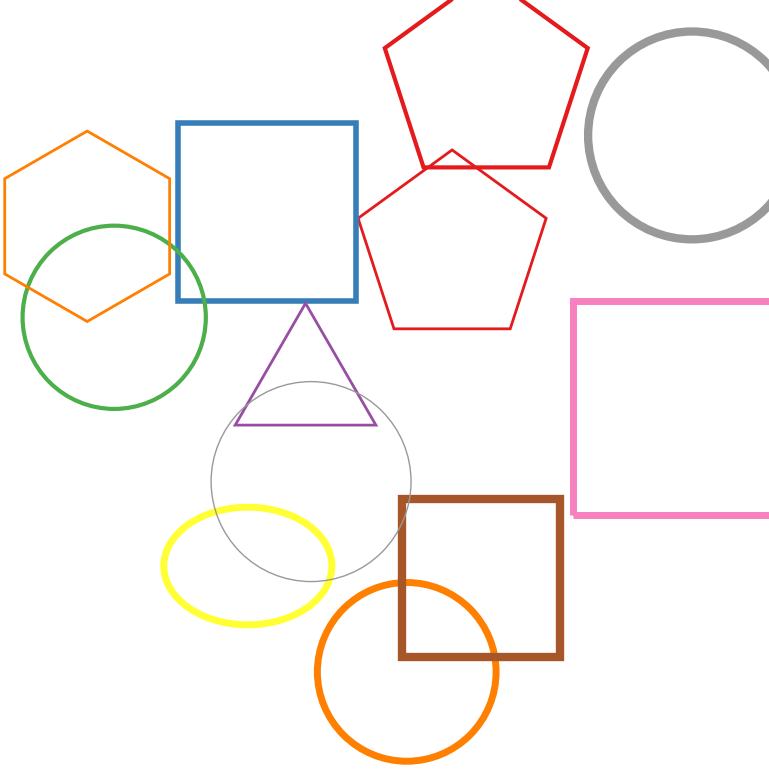[{"shape": "pentagon", "thickness": 1, "radius": 0.64, "center": [0.587, 0.677]}, {"shape": "pentagon", "thickness": 1.5, "radius": 0.69, "center": [0.631, 0.895]}, {"shape": "square", "thickness": 2, "radius": 0.58, "center": [0.347, 0.724]}, {"shape": "circle", "thickness": 1.5, "radius": 0.59, "center": [0.148, 0.588]}, {"shape": "triangle", "thickness": 1, "radius": 0.53, "center": [0.397, 0.501]}, {"shape": "circle", "thickness": 2.5, "radius": 0.58, "center": [0.528, 0.127]}, {"shape": "hexagon", "thickness": 1, "radius": 0.62, "center": [0.113, 0.706]}, {"shape": "oval", "thickness": 2.5, "radius": 0.55, "center": [0.322, 0.265]}, {"shape": "square", "thickness": 3, "radius": 0.51, "center": [0.625, 0.249]}, {"shape": "square", "thickness": 2.5, "radius": 0.69, "center": [0.883, 0.47]}, {"shape": "circle", "thickness": 0.5, "radius": 0.65, "center": [0.404, 0.375]}, {"shape": "circle", "thickness": 3, "radius": 0.67, "center": [0.899, 0.824]}]